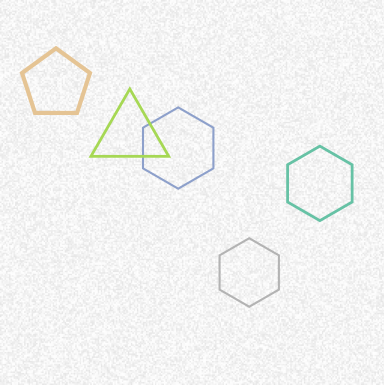[{"shape": "hexagon", "thickness": 2, "radius": 0.48, "center": [0.831, 0.524]}, {"shape": "hexagon", "thickness": 1.5, "radius": 0.53, "center": [0.463, 0.615]}, {"shape": "triangle", "thickness": 2, "radius": 0.58, "center": [0.337, 0.652]}, {"shape": "pentagon", "thickness": 3, "radius": 0.46, "center": [0.145, 0.782]}, {"shape": "hexagon", "thickness": 1.5, "radius": 0.44, "center": [0.647, 0.292]}]